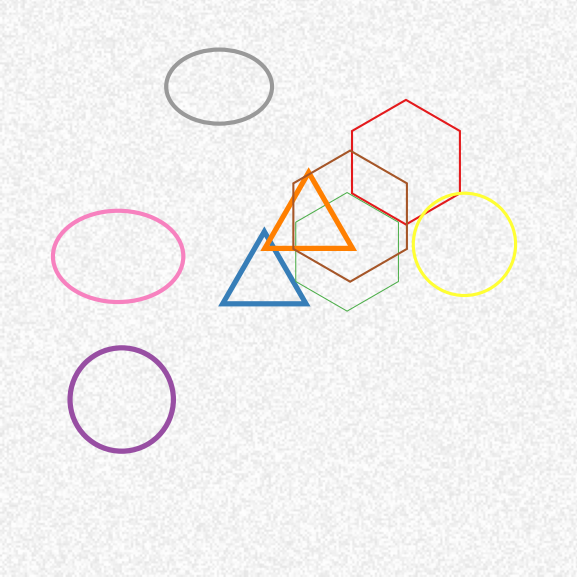[{"shape": "hexagon", "thickness": 1, "radius": 0.54, "center": [0.703, 0.718]}, {"shape": "triangle", "thickness": 2.5, "radius": 0.42, "center": [0.458, 0.515]}, {"shape": "hexagon", "thickness": 0.5, "radius": 0.51, "center": [0.601, 0.563]}, {"shape": "circle", "thickness": 2.5, "radius": 0.45, "center": [0.211, 0.307]}, {"shape": "triangle", "thickness": 2.5, "radius": 0.44, "center": [0.534, 0.613]}, {"shape": "circle", "thickness": 1.5, "radius": 0.44, "center": [0.804, 0.576]}, {"shape": "hexagon", "thickness": 1, "radius": 0.57, "center": [0.606, 0.625]}, {"shape": "oval", "thickness": 2, "radius": 0.56, "center": [0.205, 0.555]}, {"shape": "oval", "thickness": 2, "radius": 0.46, "center": [0.379, 0.849]}]